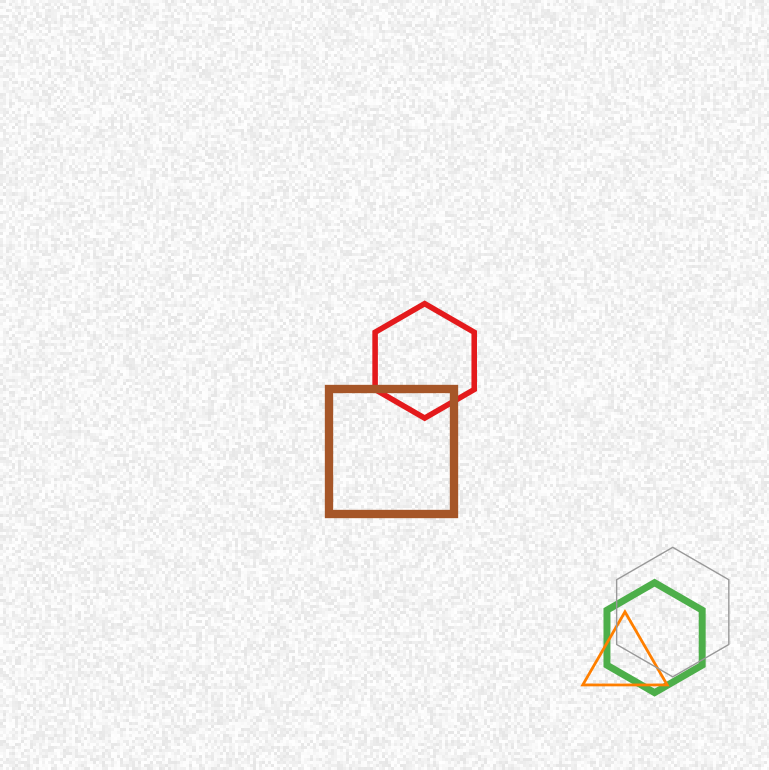[{"shape": "hexagon", "thickness": 2, "radius": 0.37, "center": [0.552, 0.531]}, {"shape": "hexagon", "thickness": 2.5, "radius": 0.36, "center": [0.85, 0.172]}, {"shape": "triangle", "thickness": 1, "radius": 0.32, "center": [0.812, 0.142]}, {"shape": "square", "thickness": 3, "radius": 0.41, "center": [0.509, 0.413]}, {"shape": "hexagon", "thickness": 0.5, "radius": 0.42, "center": [0.874, 0.205]}]